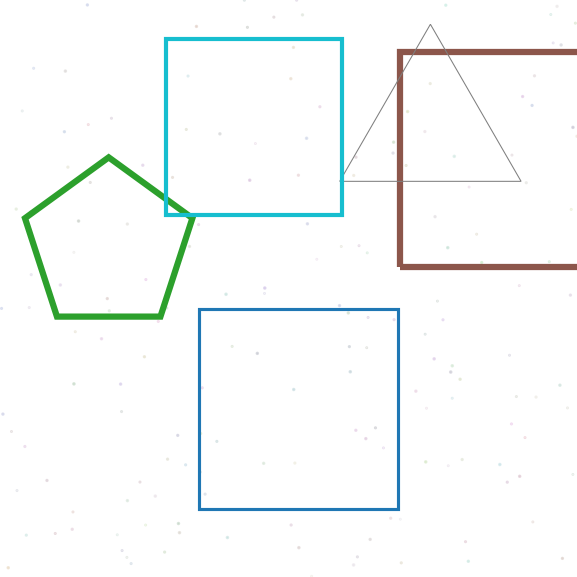[{"shape": "square", "thickness": 1.5, "radius": 0.86, "center": [0.517, 0.291]}, {"shape": "pentagon", "thickness": 3, "radius": 0.76, "center": [0.188, 0.574]}, {"shape": "square", "thickness": 3, "radius": 0.93, "center": [0.879, 0.723]}, {"shape": "triangle", "thickness": 0.5, "radius": 0.91, "center": [0.745, 0.776]}, {"shape": "square", "thickness": 2, "radius": 0.76, "center": [0.44, 0.779]}]